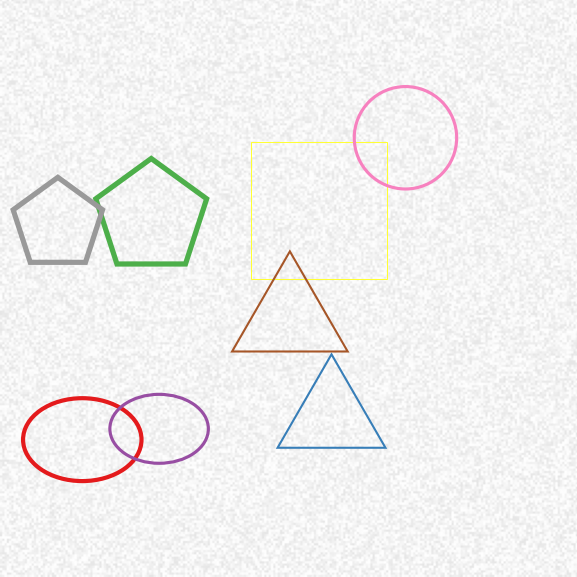[{"shape": "oval", "thickness": 2, "radius": 0.51, "center": [0.142, 0.238]}, {"shape": "triangle", "thickness": 1, "radius": 0.54, "center": [0.574, 0.278]}, {"shape": "pentagon", "thickness": 2.5, "radius": 0.5, "center": [0.262, 0.624]}, {"shape": "oval", "thickness": 1.5, "radius": 0.43, "center": [0.276, 0.257]}, {"shape": "square", "thickness": 0.5, "radius": 0.59, "center": [0.553, 0.635]}, {"shape": "triangle", "thickness": 1, "radius": 0.58, "center": [0.502, 0.448]}, {"shape": "circle", "thickness": 1.5, "radius": 0.44, "center": [0.702, 0.761]}, {"shape": "pentagon", "thickness": 2.5, "radius": 0.41, "center": [0.1, 0.611]}]